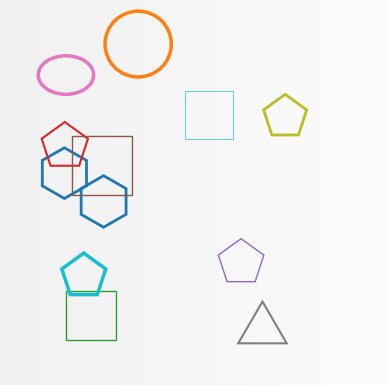[{"shape": "hexagon", "thickness": 2, "radius": 0.33, "center": [0.267, 0.477]}, {"shape": "hexagon", "thickness": 2, "radius": 0.33, "center": [0.166, 0.55]}, {"shape": "circle", "thickness": 2.5, "radius": 0.43, "center": [0.357, 0.886]}, {"shape": "square", "thickness": 1, "radius": 0.32, "center": [0.236, 0.181]}, {"shape": "pentagon", "thickness": 1.5, "radius": 0.31, "center": [0.167, 0.62]}, {"shape": "pentagon", "thickness": 1, "radius": 0.31, "center": [0.622, 0.318]}, {"shape": "square", "thickness": 1, "radius": 0.39, "center": [0.263, 0.57]}, {"shape": "oval", "thickness": 2.5, "radius": 0.36, "center": [0.17, 0.805]}, {"shape": "triangle", "thickness": 1.5, "radius": 0.36, "center": [0.677, 0.144]}, {"shape": "pentagon", "thickness": 2, "radius": 0.29, "center": [0.736, 0.697]}, {"shape": "square", "thickness": 0.5, "radius": 0.31, "center": [0.539, 0.702]}, {"shape": "pentagon", "thickness": 2.5, "radius": 0.3, "center": [0.216, 0.283]}]